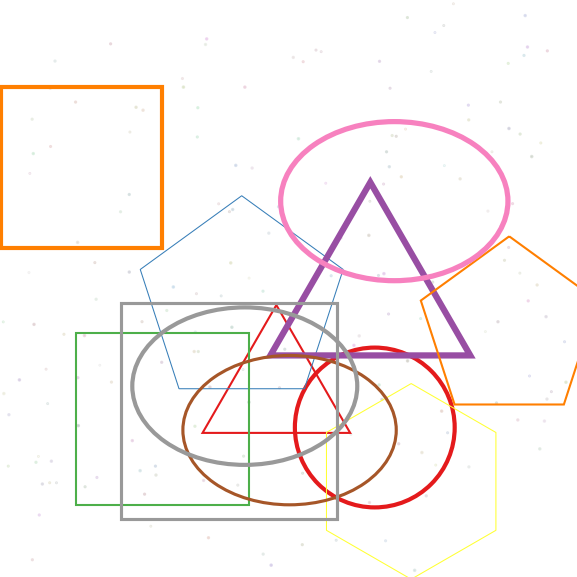[{"shape": "circle", "thickness": 2, "radius": 0.69, "center": [0.649, 0.259]}, {"shape": "triangle", "thickness": 1, "radius": 0.74, "center": [0.479, 0.323]}, {"shape": "pentagon", "thickness": 0.5, "radius": 0.92, "center": [0.419, 0.475]}, {"shape": "square", "thickness": 1, "radius": 0.74, "center": [0.281, 0.273]}, {"shape": "triangle", "thickness": 3, "radius": 1.0, "center": [0.641, 0.484]}, {"shape": "pentagon", "thickness": 1, "radius": 0.8, "center": [0.882, 0.429]}, {"shape": "square", "thickness": 2, "radius": 0.7, "center": [0.141, 0.709]}, {"shape": "hexagon", "thickness": 0.5, "radius": 0.85, "center": [0.712, 0.166]}, {"shape": "oval", "thickness": 1.5, "radius": 0.92, "center": [0.501, 0.254]}, {"shape": "oval", "thickness": 2.5, "radius": 0.98, "center": [0.683, 0.651]}, {"shape": "oval", "thickness": 2, "radius": 0.97, "center": [0.424, 0.33]}, {"shape": "square", "thickness": 1.5, "radius": 0.93, "center": [0.397, 0.288]}]